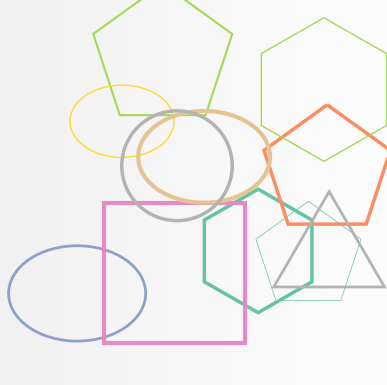[{"shape": "hexagon", "thickness": 2.5, "radius": 0.8, "center": [0.666, 0.348]}, {"shape": "pentagon", "thickness": 0.5, "radius": 0.71, "center": [0.796, 0.335]}, {"shape": "pentagon", "thickness": 2.5, "radius": 0.86, "center": [0.844, 0.557]}, {"shape": "oval", "thickness": 2, "radius": 0.88, "center": [0.199, 0.238]}, {"shape": "square", "thickness": 3, "radius": 0.91, "center": [0.451, 0.29]}, {"shape": "pentagon", "thickness": 1.5, "radius": 0.94, "center": [0.42, 0.853]}, {"shape": "hexagon", "thickness": 1, "radius": 0.93, "center": [0.836, 0.767]}, {"shape": "oval", "thickness": 1, "radius": 0.67, "center": [0.315, 0.685]}, {"shape": "oval", "thickness": 3, "radius": 0.85, "center": [0.527, 0.593]}, {"shape": "triangle", "thickness": 2, "radius": 0.83, "center": [0.849, 0.337]}, {"shape": "circle", "thickness": 2.5, "radius": 0.71, "center": [0.457, 0.569]}]